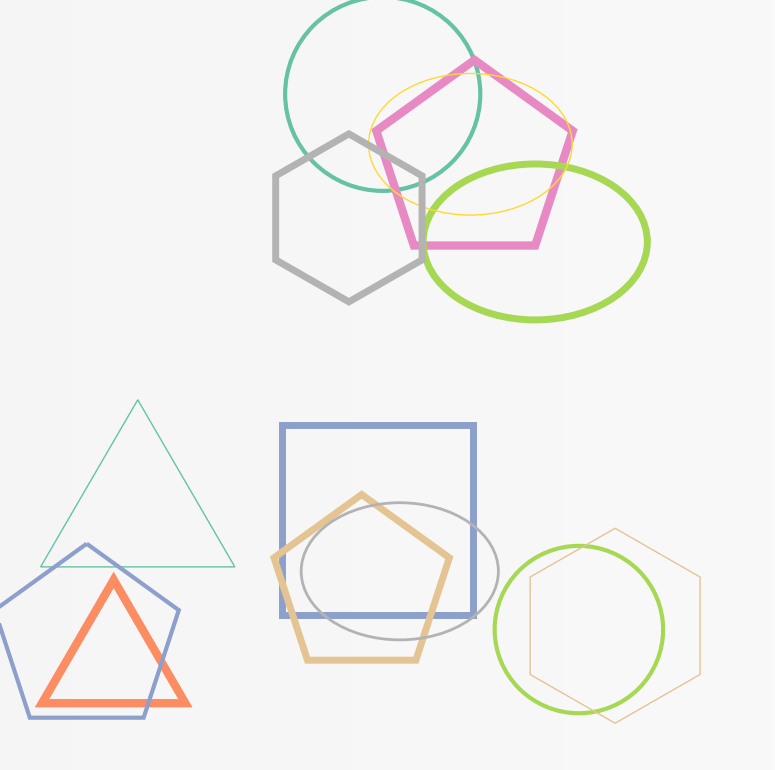[{"shape": "triangle", "thickness": 0.5, "radius": 0.72, "center": [0.178, 0.336]}, {"shape": "circle", "thickness": 1.5, "radius": 0.63, "center": [0.494, 0.878]}, {"shape": "triangle", "thickness": 3, "radius": 0.53, "center": [0.147, 0.14]}, {"shape": "pentagon", "thickness": 1.5, "radius": 0.62, "center": [0.112, 0.169]}, {"shape": "square", "thickness": 2.5, "radius": 0.62, "center": [0.488, 0.325]}, {"shape": "pentagon", "thickness": 3, "radius": 0.67, "center": [0.612, 0.789]}, {"shape": "circle", "thickness": 1.5, "radius": 0.54, "center": [0.747, 0.182]}, {"shape": "oval", "thickness": 2.5, "radius": 0.72, "center": [0.691, 0.686]}, {"shape": "oval", "thickness": 0.5, "radius": 0.66, "center": [0.607, 0.813]}, {"shape": "hexagon", "thickness": 0.5, "radius": 0.63, "center": [0.794, 0.187]}, {"shape": "pentagon", "thickness": 2.5, "radius": 0.59, "center": [0.467, 0.239]}, {"shape": "hexagon", "thickness": 2.5, "radius": 0.55, "center": [0.45, 0.717]}, {"shape": "oval", "thickness": 1, "radius": 0.64, "center": [0.516, 0.258]}]